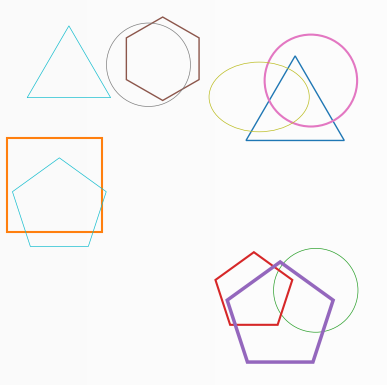[{"shape": "triangle", "thickness": 1, "radius": 0.73, "center": [0.762, 0.708]}, {"shape": "square", "thickness": 1.5, "radius": 0.62, "center": [0.14, 0.519]}, {"shape": "circle", "thickness": 0.5, "radius": 0.54, "center": [0.815, 0.246]}, {"shape": "pentagon", "thickness": 1.5, "radius": 0.52, "center": [0.655, 0.241]}, {"shape": "pentagon", "thickness": 2.5, "radius": 0.72, "center": [0.723, 0.176]}, {"shape": "hexagon", "thickness": 1, "radius": 0.54, "center": [0.42, 0.847]}, {"shape": "circle", "thickness": 1.5, "radius": 0.6, "center": [0.802, 0.791]}, {"shape": "circle", "thickness": 0.5, "radius": 0.54, "center": [0.383, 0.832]}, {"shape": "oval", "thickness": 0.5, "radius": 0.65, "center": [0.669, 0.748]}, {"shape": "pentagon", "thickness": 0.5, "radius": 0.64, "center": [0.153, 0.463]}, {"shape": "triangle", "thickness": 0.5, "radius": 0.62, "center": [0.178, 0.809]}]